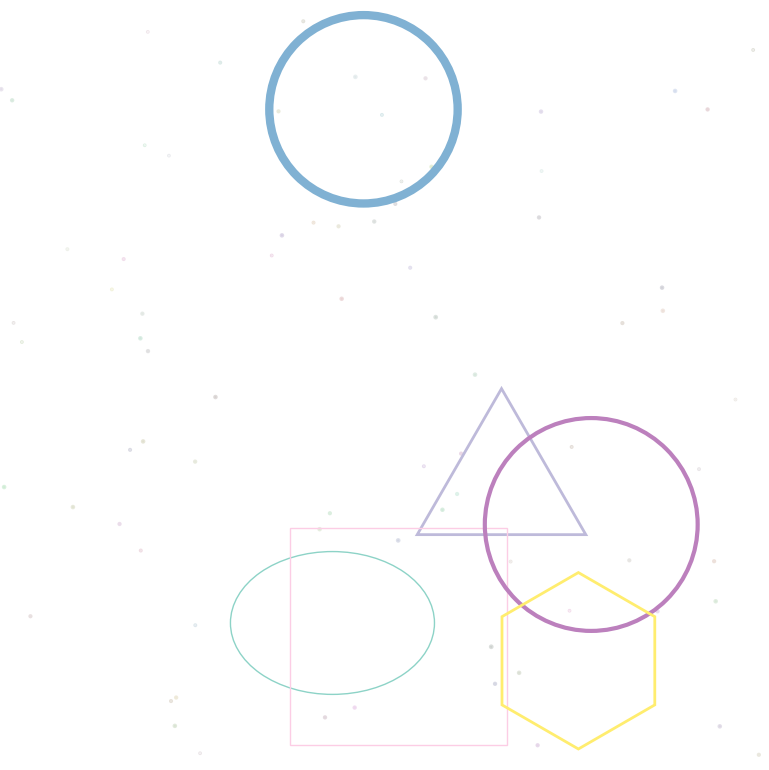[{"shape": "oval", "thickness": 0.5, "radius": 0.66, "center": [0.432, 0.191]}, {"shape": "triangle", "thickness": 1, "radius": 0.63, "center": [0.651, 0.369]}, {"shape": "circle", "thickness": 3, "radius": 0.61, "center": [0.472, 0.858]}, {"shape": "square", "thickness": 0.5, "radius": 0.7, "center": [0.517, 0.173]}, {"shape": "circle", "thickness": 1.5, "radius": 0.69, "center": [0.768, 0.319]}, {"shape": "hexagon", "thickness": 1, "radius": 0.57, "center": [0.751, 0.142]}]